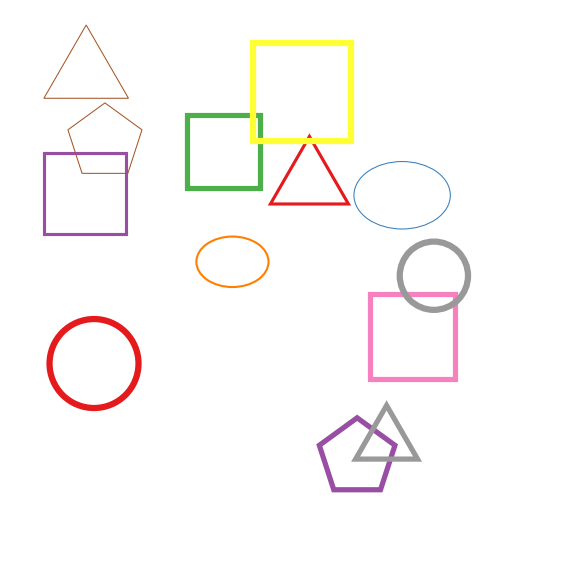[{"shape": "triangle", "thickness": 1.5, "radius": 0.39, "center": [0.536, 0.685]}, {"shape": "circle", "thickness": 3, "radius": 0.39, "center": [0.163, 0.37]}, {"shape": "oval", "thickness": 0.5, "radius": 0.42, "center": [0.696, 0.661]}, {"shape": "square", "thickness": 2.5, "radius": 0.32, "center": [0.387, 0.737]}, {"shape": "pentagon", "thickness": 2.5, "radius": 0.34, "center": [0.618, 0.207]}, {"shape": "square", "thickness": 1.5, "radius": 0.35, "center": [0.147, 0.664]}, {"shape": "oval", "thickness": 1, "radius": 0.31, "center": [0.403, 0.546]}, {"shape": "square", "thickness": 3, "radius": 0.42, "center": [0.523, 0.841]}, {"shape": "pentagon", "thickness": 0.5, "radius": 0.34, "center": [0.182, 0.754]}, {"shape": "triangle", "thickness": 0.5, "radius": 0.42, "center": [0.149, 0.871]}, {"shape": "square", "thickness": 2.5, "radius": 0.37, "center": [0.714, 0.417]}, {"shape": "circle", "thickness": 3, "radius": 0.3, "center": [0.751, 0.522]}, {"shape": "triangle", "thickness": 2.5, "radius": 0.31, "center": [0.669, 0.235]}]